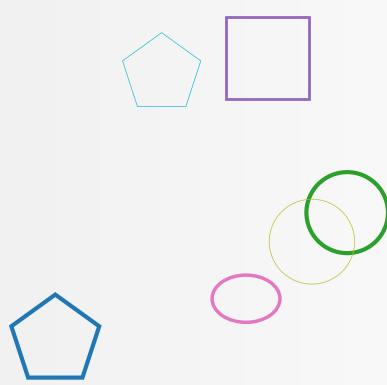[{"shape": "pentagon", "thickness": 3, "radius": 0.6, "center": [0.143, 0.116]}, {"shape": "circle", "thickness": 3, "radius": 0.53, "center": [0.896, 0.448]}, {"shape": "square", "thickness": 2, "radius": 0.53, "center": [0.69, 0.849]}, {"shape": "oval", "thickness": 2.5, "radius": 0.44, "center": [0.635, 0.224]}, {"shape": "circle", "thickness": 0.5, "radius": 0.55, "center": [0.805, 0.372]}, {"shape": "pentagon", "thickness": 0.5, "radius": 0.53, "center": [0.417, 0.809]}]